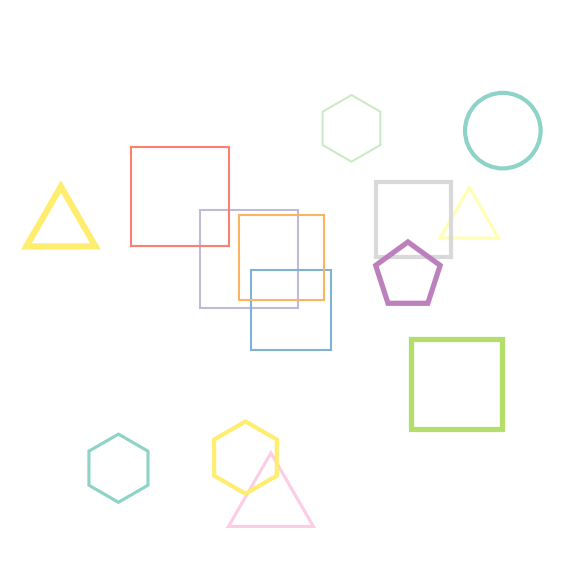[{"shape": "circle", "thickness": 2, "radius": 0.33, "center": [0.871, 0.773]}, {"shape": "hexagon", "thickness": 1.5, "radius": 0.3, "center": [0.205, 0.188]}, {"shape": "triangle", "thickness": 1.5, "radius": 0.29, "center": [0.813, 0.616]}, {"shape": "square", "thickness": 1, "radius": 0.43, "center": [0.431, 0.551]}, {"shape": "square", "thickness": 1, "radius": 0.43, "center": [0.312, 0.659]}, {"shape": "square", "thickness": 1, "radius": 0.35, "center": [0.504, 0.462]}, {"shape": "square", "thickness": 1, "radius": 0.37, "center": [0.488, 0.553]}, {"shape": "square", "thickness": 2.5, "radius": 0.39, "center": [0.79, 0.334]}, {"shape": "triangle", "thickness": 1.5, "radius": 0.42, "center": [0.469, 0.13]}, {"shape": "square", "thickness": 2, "radius": 0.32, "center": [0.717, 0.619]}, {"shape": "pentagon", "thickness": 2.5, "radius": 0.29, "center": [0.706, 0.521]}, {"shape": "hexagon", "thickness": 1, "radius": 0.29, "center": [0.609, 0.777]}, {"shape": "hexagon", "thickness": 2, "radius": 0.31, "center": [0.425, 0.207]}, {"shape": "triangle", "thickness": 3, "radius": 0.35, "center": [0.105, 0.607]}]